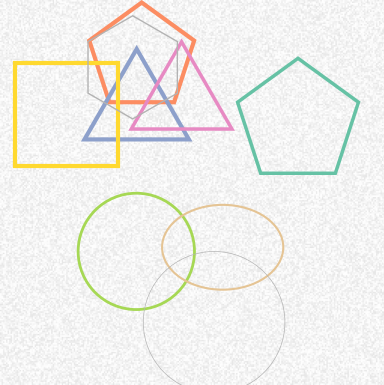[{"shape": "pentagon", "thickness": 2.5, "radius": 0.83, "center": [0.774, 0.683]}, {"shape": "pentagon", "thickness": 3, "radius": 0.72, "center": [0.368, 0.85]}, {"shape": "triangle", "thickness": 3, "radius": 0.78, "center": [0.355, 0.716]}, {"shape": "triangle", "thickness": 2.5, "radius": 0.75, "center": [0.472, 0.74]}, {"shape": "circle", "thickness": 2, "radius": 0.76, "center": [0.354, 0.347]}, {"shape": "square", "thickness": 3, "radius": 0.67, "center": [0.173, 0.702]}, {"shape": "oval", "thickness": 1.5, "radius": 0.79, "center": [0.578, 0.358]}, {"shape": "circle", "thickness": 0.5, "radius": 0.92, "center": [0.556, 0.163]}, {"shape": "hexagon", "thickness": 1, "radius": 0.67, "center": [0.345, 0.825]}]